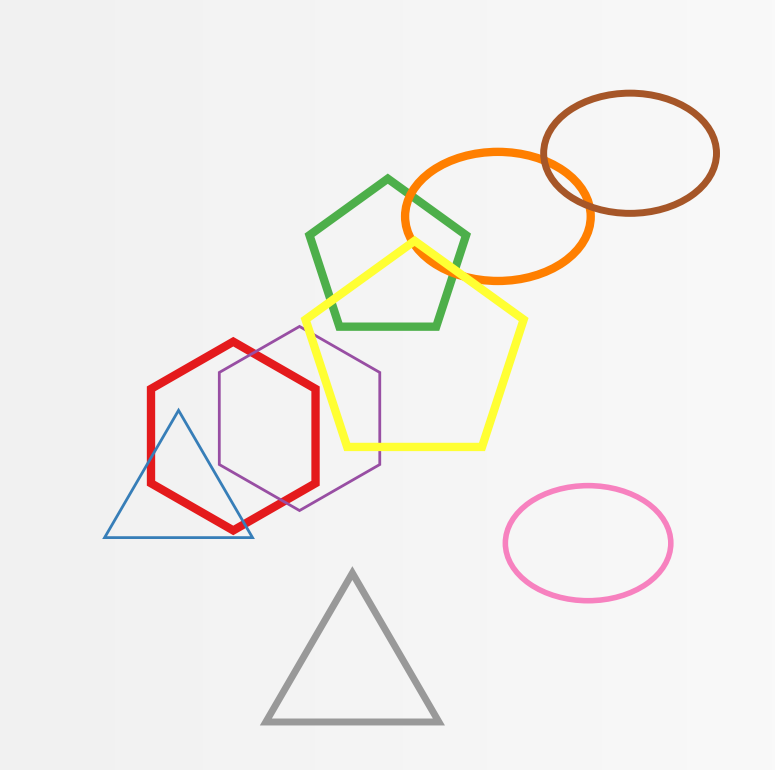[{"shape": "hexagon", "thickness": 3, "radius": 0.61, "center": [0.301, 0.434]}, {"shape": "triangle", "thickness": 1, "radius": 0.55, "center": [0.23, 0.357]}, {"shape": "pentagon", "thickness": 3, "radius": 0.53, "center": [0.5, 0.662]}, {"shape": "hexagon", "thickness": 1, "radius": 0.6, "center": [0.386, 0.457]}, {"shape": "oval", "thickness": 3, "radius": 0.6, "center": [0.642, 0.719]}, {"shape": "pentagon", "thickness": 3, "radius": 0.74, "center": [0.535, 0.539]}, {"shape": "oval", "thickness": 2.5, "radius": 0.56, "center": [0.813, 0.801]}, {"shape": "oval", "thickness": 2, "radius": 0.53, "center": [0.759, 0.295]}, {"shape": "triangle", "thickness": 2.5, "radius": 0.64, "center": [0.455, 0.127]}]